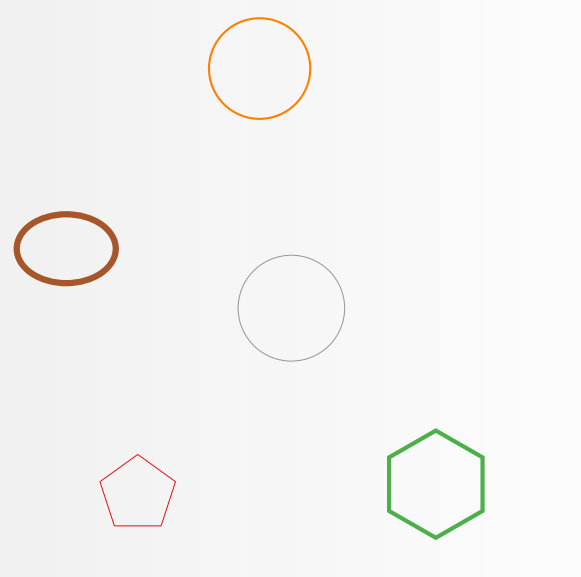[{"shape": "pentagon", "thickness": 0.5, "radius": 0.34, "center": [0.237, 0.144]}, {"shape": "hexagon", "thickness": 2, "radius": 0.46, "center": [0.75, 0.161]}, {"shape": "circle", "thickness": 1, "radius": 0.44, "center": [0.447, 0.88]}, {"shape": "oval", "thickness": 3, "radius": 0.43, "center": [0.114, 0.568]}, {"shape": "circle", "thickness": 0.5, "radius": 0.46, "center": [0.501, 0.466]}]